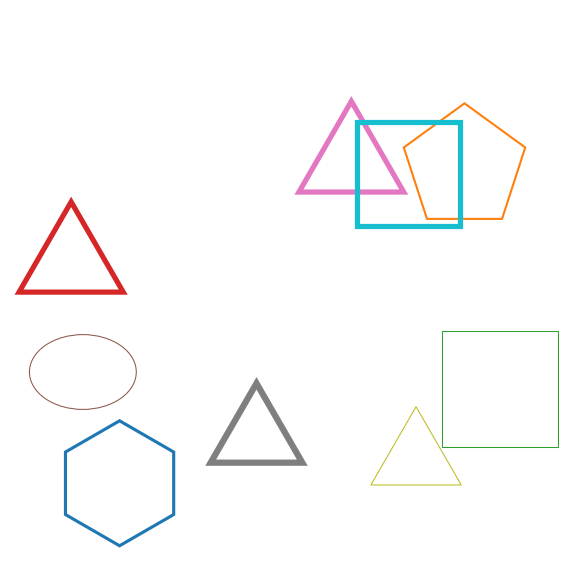[{"shape": "hexagon", "thickness": 1.5, "radius": 0.54, "center": [0.207, 0.162]}, {"shape": "pentagon", "thickness": 1, "radius": 0.55, "center": [0.804, 0.71]}, {"shape": "square", "thickness": 0.5, "radius": 0.5, "center": [0.865, 0.325]}, {"shape": "triangle", "thickness": 2.5, "radius": 0.52, "center": [0.123, 0.545]}, {"shape": "oval", "thickness": 0.5, "radius": 0.46, "center": [0.143, 0.355]}, {"shape": "triangle", "thickness": 2.5, "radius": 0.52, "center": [0.608, 0.719]}, {"shape": "triangle", "thickness": 3, "radius": 0.46, "center": [0.444, 0.244]}, {"shape": "triangle", "thickness": 0.5, "radius": 0.45, "center": [0.72, 0.205]}, {"shape": "square", "thickness": 2.5, "radius": 0.45, "center": [0.707, 0.697]}]